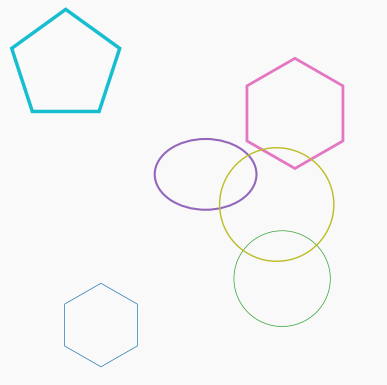[{"shape": "hexagon", "thickness": 0.5, "radius": 0.54, "center": [0.261, 0.156]}, {"shape": "circle", "thickness": 0.5, "radius": 0.62, "center": [0.728, 0.276]}, {"shape": "oval", "thickness": 1.5, "radius": 0.66, "center": [0.531, 0.547]}, {"shape": "hexagon", "thickness": 2, "radius": 0.71, "center": [0.761, 0.705]}, {"shape": "circle", "thickness": 1, "radius": 0.74, "center": [0.714, 0.469]}, {"shape": "pentagon", "thickness": 2.5, "radius": 0.73, "center": [0.17, 0.829]}]